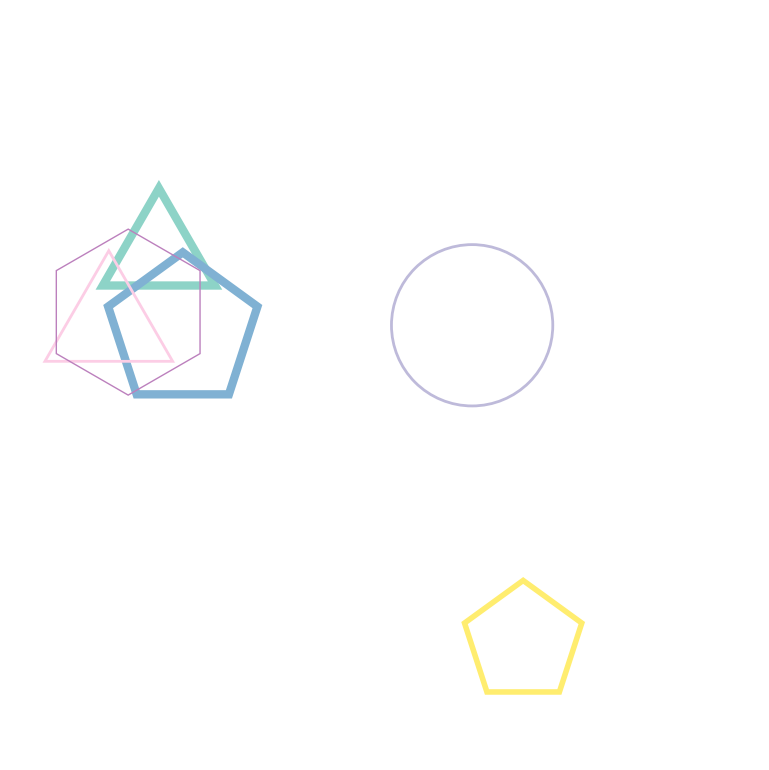[{"shape": "triangle", "thickness": 3, "radius": 0.42, "center": [0.206, 0.671]}, {"shape": "circle", "thickness": 1, "radius": 0.52, "center": [0.613, 0.578]}, {"shape": "pentagon", "thickness": 3, "radius": 0.51, "center": [0.237, 0.57]}, {"shape": "triangle", "thickness": 1, "radius": 0.48, "center": [0.141, 0.579]}, {"shape": "hexagon", "thickness": 0.5, "radius": 0.54, "center": [0.166, 0.595]}, {"shape": "pentagon", "thickness": 2, "radius": 0.4, "center": [0.679, 0.166]}]